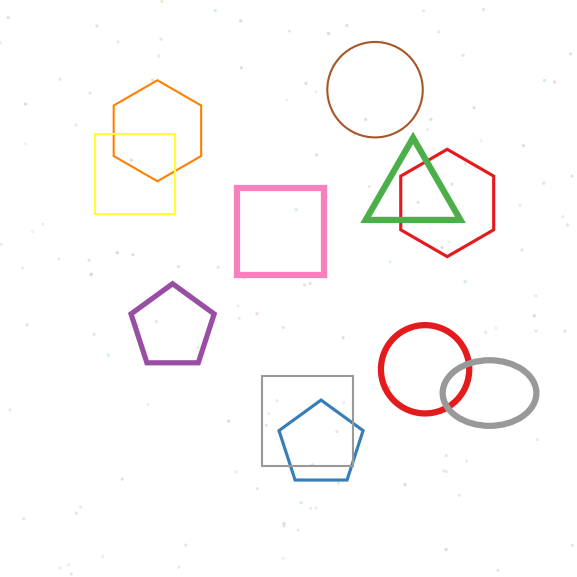[{"shape": "circle", "thickness": 3, "radius": 0.38, "center": [0.736, 0.36]}, {"shape": "hexagon", "thickness": 1.5, "radius": 0.46, "center": [0.774, 0.648]}, {"shape": "pentagon", "thickness": 1.5, "radius": 0.38, "center": [0.556, 0.23]}, {"shape": "triangle", "thickness": 3, "radius": 0.47, "center": [0.715, 0.666]}, {"shape": "pentagon", "thickness": 2.5, "radius": 0.38, "center": [0.299, 0.432]}, {"shape": "hexagon", "thickness": 1, "radius": 0.44, "center": [0.273, 0.773]}, {"shape": "square", "thickness": 1, "radius": 0.35, "center": [0.234, 0.698]}, {"shape": "circle", "thickness": 1, "radius": 0.41, "center": [0.649, 0.844]}, {"shape": "square", "thickness": 3, "radius": 0.38, "center": [0.485, 0.598]}, {"shape": "oval", "thickness": 3, "radius": 0.41, "center": [0.848, 0.319]}, {"shape": "square", "thickness": 1, "radius": 0.39, "center": [0.533, 0.27]}]